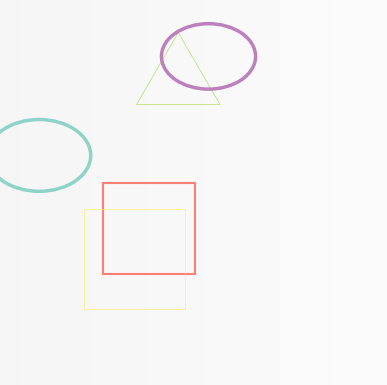[{"shape": "oval", "thickness": 2.5, "radius": 0.67, "center": [0.101, 0.596]}, {"shape": "square", "thickness": 1.5, "radius": 0.59, "center": [0.385, 0.406]}, {"shape": "triangle", "thickness": 0.5, "radius": 0.62, "center": [0.46, 0.791]}, {"shape": "oval", "thickness": 2.5, "radius": 0.61, "center": [0.538, 0.853]}, {"shape": "square", "thickness": 0.5, "radius": 0.65, "center": [0.348, 0.328]}]